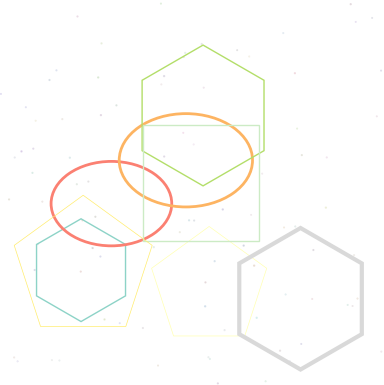[{"shape": "hexagon", "thickness": 1, "radius": 0.67, "center": [0.21, 0.298]}, {"shape": "pentagon", "thickness": 0.5, "radius": 0.79, "center": [0.543, 0.255]}, {"shape": "oval", "thickness": 2, "radius": 0.78, "center": [0.289, 0.471]}, {"shape": "oval", "thickness": 2, "radius": 0.87, "center": [0.483, 0.584]}, {"shape": "hexagon", "thickness": 1, "radius": 0.91, "center": [0.527, 0.7]}, {"shape": "hexagon", "thickness": 3, "radius": 0.92, "center": [0.781, 0.224]}, {"shape": "square", "thickness": 1, "radius": 0.76, "center": [0.522, 0.525]}, {"shape": "pentagon", "thickness": 0.5, "radius": 0.94, "center": [0.216, 0.304]}]